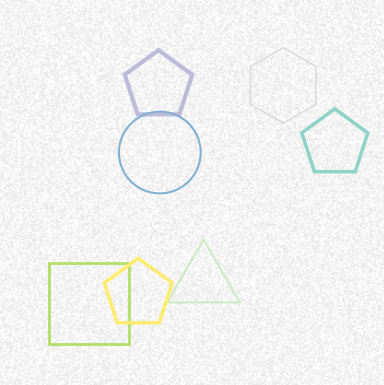[{"shape": "pentagon", "thickness": 2.5, "radius": 0.45, "center": [0.87, 0.627]}, {"shape": "pentagon", "thickness": 3, "radius": 0.46, "center": [0.412, 0.778]}, {"shape": "circle", "thickness": 1.5, "radius": 0.53, "center": [0.415, 0.604]}, {"shape": "square", "thickness": 2, "radius": 0.52, "center": [0.231, 0.211]}, {"shape": "hexagon", "thickness": 1, "radius": 0.49, "center": [0.736, 0.778]}, {"shape": "triangle", "thickness": 1.5, "radius": 0.54, "center": [0.529, 0.269]}, {"shape": "pentagon", "thickness": 2.5, "radius": 0.46, "center": [0.359, 0.236]}]